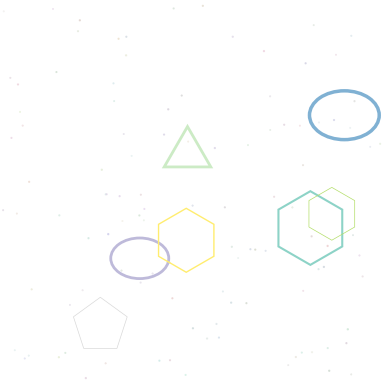[{"shape": "hexagon", "thickness": 1.5, "radius": 0.48, "center": [0.806, 0.408]}, {"shape": "oval", "thickness": 2, "radius": 0.38, "center": [0.363, 0.329]}, {"shape": "oval", "thickness": 2.5, "radius": 0.45, "center": [0.894, 0.701]}, {"shape": "hexagon", "thickness": 0.5, "radius": 0.34, "center": [0.862, 0.445]}, {"shape": "pentagon", "thickness": 0.5, "radius": 0.37, "center": [0.261, 0.154]}, {"shape": "triangle", "thickness": 2, "radius": 0.35, "center": [0.487, 0.601]}, {"shape": "hexagon", "thickness": 1, "radius": 0.42, "center": [0.484, 0.376]}]